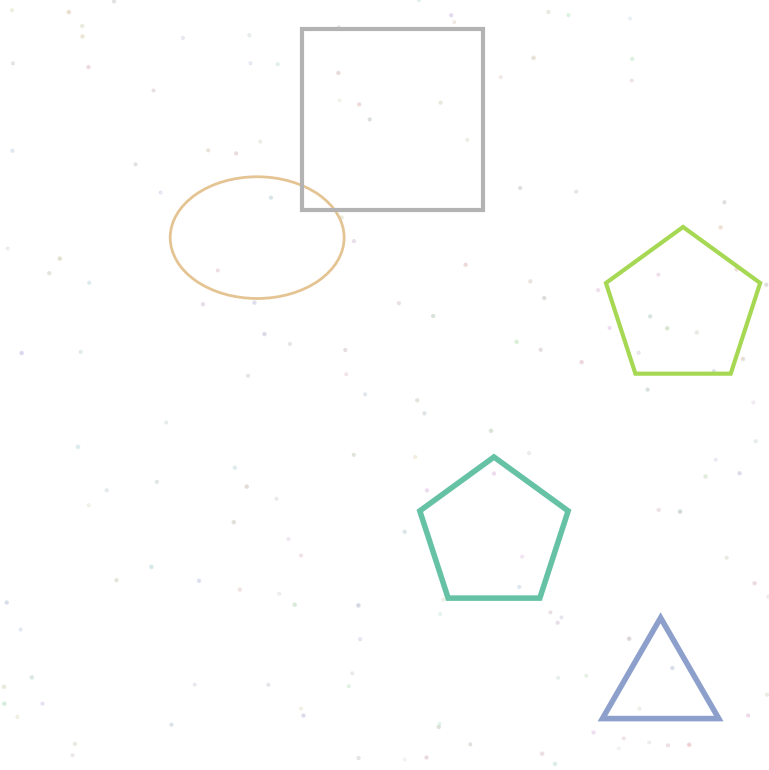[{"shape": "pentagon", "thickness": 2, "radius": 0.51, "center": [0.642, 0.305]}, {"shape": "triangle", "thickness": 2, "radius": 0.44, "center": [0.858, 0.11]}, {"shape": "pentagon", "thickness": 1.5, "radius": 0.53, "center": [0.887, 0.6]}, {"shape": "oval", "thickness": 1, "radius": 0.56, "center": [0.334, 0.691]}, {"shape": "square", "thickness": 1.5, "radius": 0.59, "center": [0.509, 0.845]}]